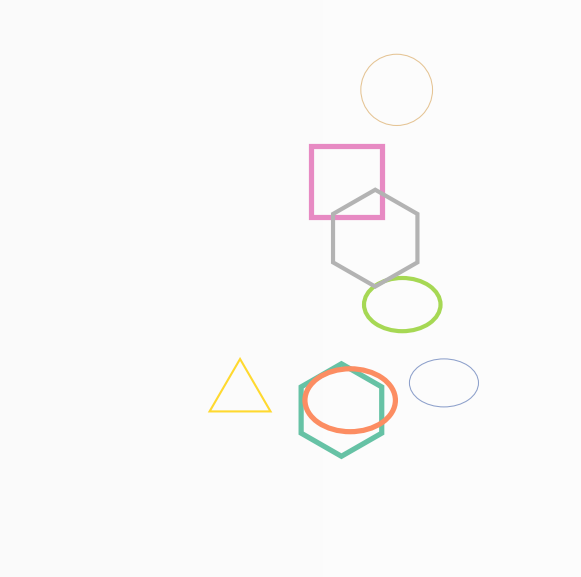[{"shape": "hexagon", "thickness": 2.5, "radius": 0.4, "center": [0.587, 0.289]}, {"shape": "oval", "thickness": 2.5, "radius": 0.39, "center": [0.602, 0.306]}, {"shape": "oval", "thickness": 0.5, "radius": 0.3, "center": [0.764, 0.336]}, {"shape": "square", "thickness": 2.5, "radius": 0.31, "center": [0.597, 0.685]}, {"shape": "oval", "thickness": 2, "radius": 0.33, "center": [0.692, 0.472]}, {"shape": "triangle", "thickness": 1, "radius": 0.3, "center": [0.413, 0.317]}, {"shape": "circle", "thickness": 0.5, "radius": 0.31, "center": [0.682, 0.844]}, {"shape": "hexagon", "thickness": 2, "radius": 0.42, "center": [0.646, 0.587]}]